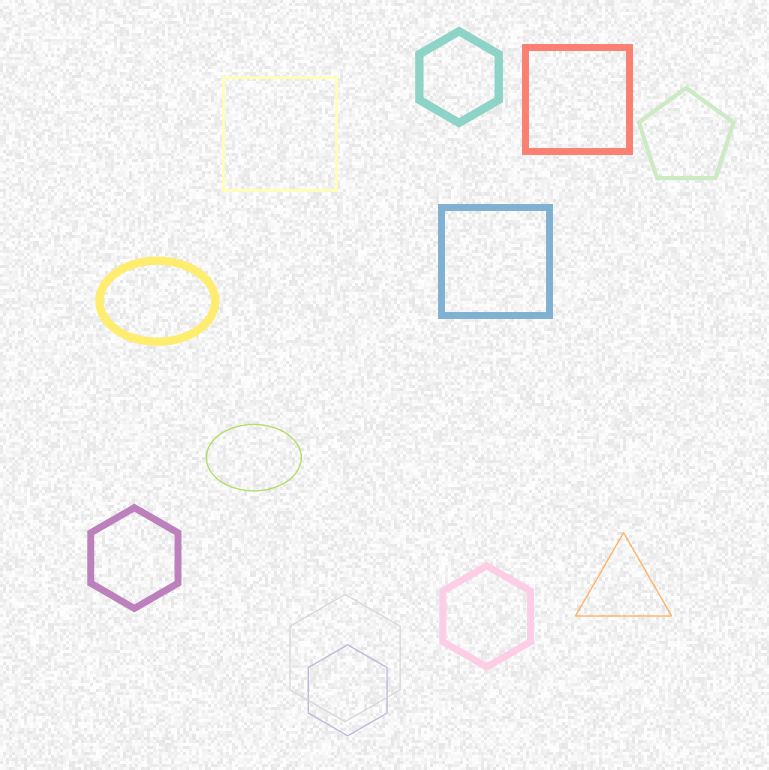[{"shape": "hexagon", "thickness": 3, "radius": 0.3, "center": [0.596, 0.9]}, {"shape": "square", "thickness": 1, "radius": 0.37, "center": [0.363, 0.826]}, {"shape": "hexagon", "thickness": 0.5, "radius": 0.3, "center": [0.452, 0.103]}, {"shape": "square", "thickness": 2.5, "radius": 0.34, "center": [0.75, 0.872]}, {"shape": "square", "thickness": 2.5, "radius": 0.35, "center": [0.643, 0.661]}, {"shape": "triangle", "thickness": 0.5, "radius": 0.36, "center": [0.81, 0.236]}, {"shape": "oval", "thickness": 0.5, "radius": 0.31, "center": [0.33, 0.406]}, {"shape": "hexagon", "thickness": 2.5, "radius": 0.33, "center": [0.632, 0.2]}, {"shape": "hexagon", "thickness": 0.5, "radius": 0.41, "center": [0.448, 0.145]}, {"shape": "hexagon", "thickness": 2.5, "radius": 0.33, "center": [0.175, 0.275]}, {"shape": "pentagon", "thickness": 1.5, "radius": 0.32, "center": [0.891, 0.821]}, {"shape": "oval", "thickness": 3, "radius": 0.38, "center": [0.204, 0.609]}]